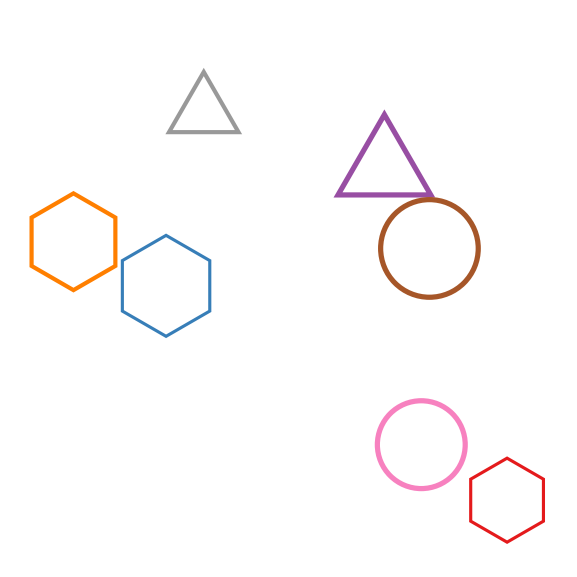[{"shape": "hexagon", "thickness": 1.5, "radius": 0.36, "center": [0.878, 0.133]}, {"shape": "hexagon", "thickness": 1.5, "radius": 0.44, "center": [0.288, 0.504]}, {"shape": "triangle", "thickness": 2.5, "radius": 0.46, "center": [0.666, 0.708]}, {"shape": "hexagon", "thickness": 2, "radius": 0.42, "center": [0.127, 0.581]}, {"shape": "circle", "thickness": 2.5, "radius": 0.42, "center": [0.744, 0.569]}, {"shape": "circle", "thickness": 2.5, "radius": 0.38, "center": [0.73, 0.229]}, {"shape": "triangle", "thickness": 2, "radius": 0.35, "center": [0.353, 0.805]}]